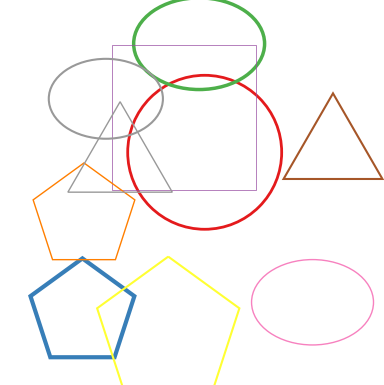[{"shape": "circle", "thickness": 2, "radius": 1.0, "center": [0.532, 0.604]}, {"shape": "pentagon", "thickness": 3, "radius": 0.71, "center": [0.214, 0.187]}, {"shape": "oval", "thickness": 2.5, "radius": 0.85, "center": [0.517, 0.886]}, {"shape": "square", "thickness": 0.5, "radius": 0.94, "center": [0.478, 0.694]}, {"shape": "pentagon", "thickness": 1, "radius": 0.69, "center": [0.218, 0.438]}, {"shape": "pentagon", "thickness": 1.5, "radius": 0.97, "center": [0.437, 0.139]}, {"shape": "triangle", "thickness": 1.5, "radius": 0.74, "center": [0.865, 0.609]}, {"shape": "oval", "thickness": 1, "radius": 0.79, "center": [0.812, 0.215]}, {"shape": "triangle", "thickness": 1, "radius": 0.78, "center": [0.312, 0.579]}, {"shape": "oval", "thickness": 1.5, "radius": 0.74, "center": [0.275, 0.743]}]